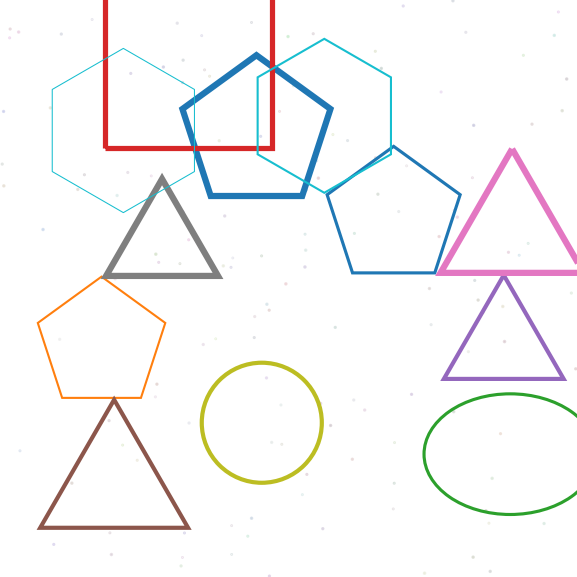[{"shape": "pentagon", "thickness": 3, "radius": 0.67, "center": [0.444, 0.769]}, {"shape": "pentagon", "thickness": 1.5, "radius": 0.61, "center": [0.682, 0.625]}, {"shape": "pentagon", "thickness": 1, "radius": 0.58, "center": [0.176, 0.404]}, {"shape": "oval", "thickness": 1.5, "radius": 0.75, "center": [0.883, 0.213]}, {"shape": "square", "thickness": 2.5, "radius": 0.72, "center": [0.326, 0.888]}, {"shape": "triangle", "thickness": 2, "radius": 0.6, "center": [0.872, 0.403]}, {"shape": "triangle", "thickness": 2, "radius": 0.74, "center": [0.198, 0.159]}, {"shape": "triangle", "thickness": 3, "radius": 0.72, "center": [0.887, 0.598]}, {"shape": "triangle", "thickness": 3, "radius": 0.56, "center": [0.281, 0.577]}, {"shape": "circle", "thickness": 2, "radius": 0.52, "center": [0.453, 0.267]}, {"shape": "hexagon", "thickness": 1, "radius": 0.67, "center": [0.562, 0.799]}, {"shape": "hexagon", "thickness": 0.5, "radius": 0.71, "center": [0.214, 0.773]}]